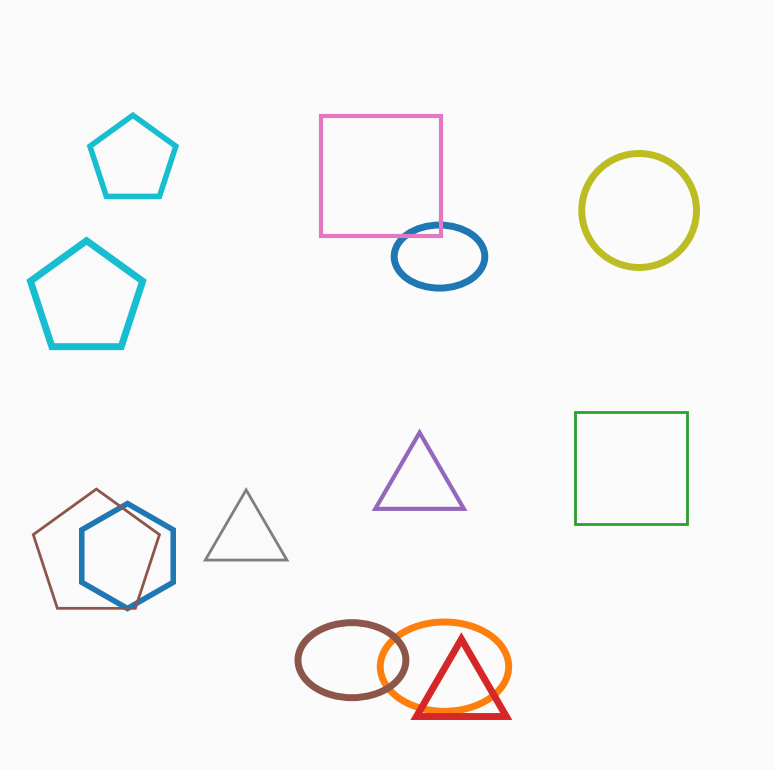[{"shape": "hexagon", "thickness": 2, "radius": 0.34, "center": [0.165, 0.278]}, {"shape": "oval", "thickness": 2.5, "radius": 0.29, "center": [0.567, 0.667]}, {"shape": "oval", "thickness": 2.5, "radius": 0.41, "center": [0.574, 0.134]}, {"shape": "square", "thickness": 1, "radius": 0.36, "center": [0.814, 0.392]}, {"shape": "triangle", "thickness": 2.5, "radius": 0.33, "center": [0.595, 0.103]}, {"shape": "triangle", "thickness": 1.5, "radius": 0.33, "center": [0.541, 0.372]}, {"shape": "oval", "thickness": 2.5, "radius": 0.35, "center": [0.454, 0.143]}, {"shape": "pentagon", "thickness": 1, "radius": 0.43, "center": [0.124, 0.279]}, {"shape": "square", "thickness": 1.5, "radius": 0.39, "center": [0.492, 0.771]}, {"shape": "triangle", "thickness": 1, "radius": 0.3, "center": [0.318, 0.303]}, {"shape": "circle", "thickness": 2.5, "radius": 0.37, "center": [0.825, 0.727]}, {"shape": "pentagon", "thickness": 2, "radius": 0.29, "center": [0.171, 0.792]}, {"shape": "pentagon", "thickness": 2.5, "radius": 0.38, "center": [0.112, 0.611]}]